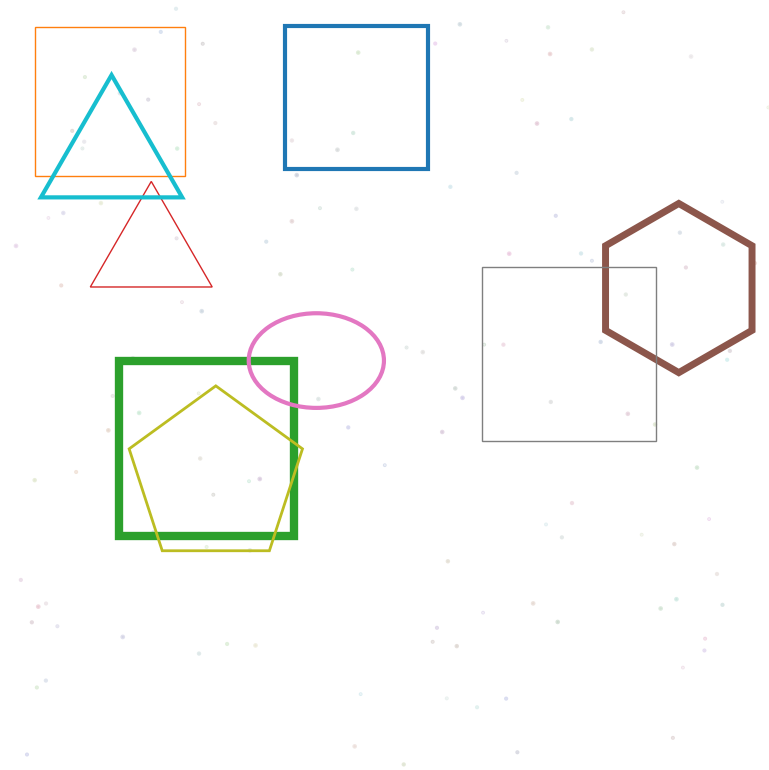[{"shape": "square", "thickness": 1.5, "radius": 0.46, "center": [0.463, 0.874]}, {"shape": "square", "thickness": 0.5, "radius": 0.49, "center": [0.143, 0.868]}, {"shape": "square", "thickness": 3, "radius": 0.57, "center": [0.269, 0.417]}, {"shape": "triangle", "thickness": 0.5, "radius": 0.46, "center": [0.196, 0.673]}, {"shape": "hexagon", "thickness": 2.5, "radius": 0.55, "center": [0.882, 0.626]}, {"shape": "oval", "thickness": 1.5, "radius": 0.44, "center": [0.411, 0.532]}, {"shape": "square", "thickness": 0.5, "radius": 0.57, "center": [0.738, 0.541]}, {"shape": "pentagon", "thickness": 1, "radius": 0.59, "center": [0.28, 0.38]}, {"shape": "triangle", "thickness": 1.5, "radius": 0.53, "center": [0.145, 0.797]}]